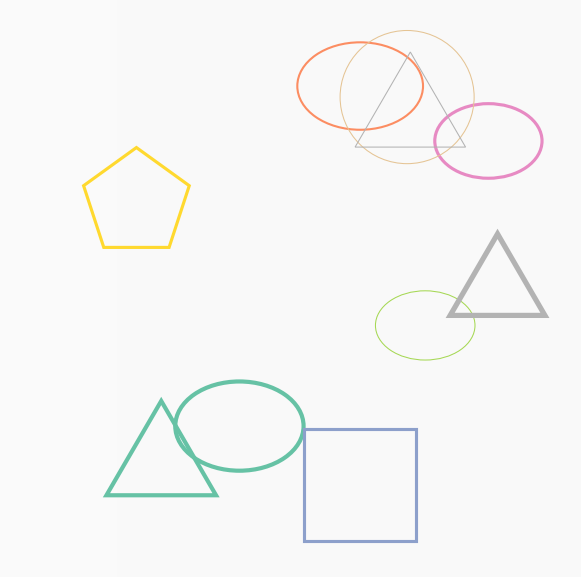[{"shape": "triangle", "thickness": 2, "radius": 0.54, "center": [0.277, 0.196]}, {"shape": "oval", "thickness": 2, "radius": 0.55, "center": [0.412, 0.261]}, {"shape": "oval", "thickness": 1, "radius": 0.54, "center": [0.62, 0.85]}, {"shape": "square", "thickness": 1.5, "radius": 0.48, "center": [0.62, 0.159]}, {"shape": "oval", "thickness": 1.5, "radius": 0.46, "center": [0.84, 0.755]}, {"shape": "oval", "thickness": 0.5, "radius": 0.43, "center": [0.732, 0.436]}, {"shape": "pentagon", "thickness": 1.5, "radius": 0.48, "center": [0.235, 0.648]}, {"shape": "circle", "thickness": 0.5, "radius": 0.58, "center": [0.7, 0.831]}, {"shape": "triangle", "thickness": 0.5, "radius": 0.55, "center": [0.706, 0.799]}, {"shape": "triangle", "thickness": 2.5, "radius": 0.47, "center": [0.856, 0.5]}]